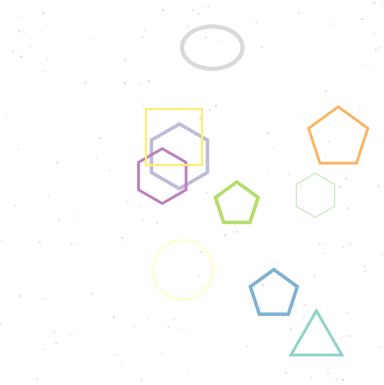[{"shape": "triangle", "thickness": 2, "radius": 0.38, "center": [0.822, 0.116]}, {"shape": "circle", "thickness": 1, "radius": 0.39, "center": [0.475, 0.299]}, {"shape": "hexagon", "thickness": 2.5, "radius": 0.42, "center": [0.466, 0.594]}, {"shape": "pentagon", "thickness": 2.5, "radius": 0.32, "center": [0.711, 0.236]}, {"shape": "pentagon", "thickness": 2, "radius": 0.4, "center": [0.879, 0.642]}, {"shape": "pentagon", "thickness": 2.5, "radius": 0.29, "center": [0.615, 0.469]}, {"shape": "oval", "thickness": 3, "radius": 0.39, "center": [0.551, 0.876]}, {"shape": "hexagon", "thickness": 2, "radius": 0.36, "center": [0.422, 0.543]}, {"shape": "hexagon", "thickness": 1, "radius": 0.29, "center": [0.819, 0.493]}, {"shape": "square", "thickness": 1.5, "radius": 0.36, "center": [0.452, 0.645]}]